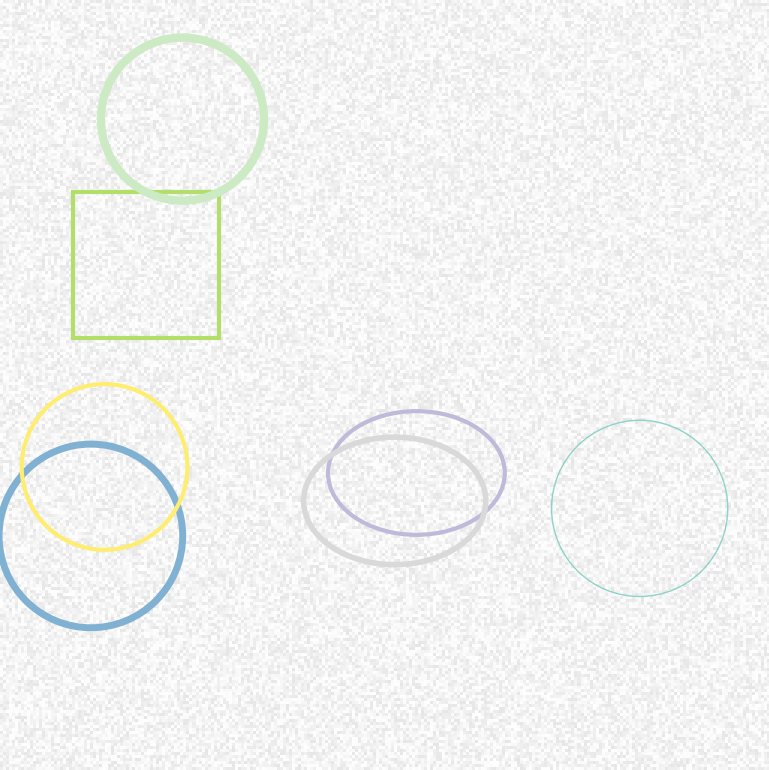[{"shape": "circle", "thickness": 0.5, "radius": 0.57, "center": [0.831, 0.34]}, {"shape": "oval", "thickness": 1.5, "radius": 0.57, "center": [0.541, 0.386]}, {"shape": "circle", "thickness": 2.5, "radius": 0.6, "center": [0.118, 0.304]}, {"shape": "square", "thickness": 1.5, "radius": 0.47, "center": [0.189, 0.656]}, {"shape": "oval", "thickness": 2, "radius": 0.59, "center": [0.513, 0.349]}, {"shape": "circle", "thickness": 3, "radius": 0.53, "center": [0.237, 0.845]}, {"shape": "circle", "thickness": 1.5, "radius": 0.54, "center": [0.136, 0.394]}]